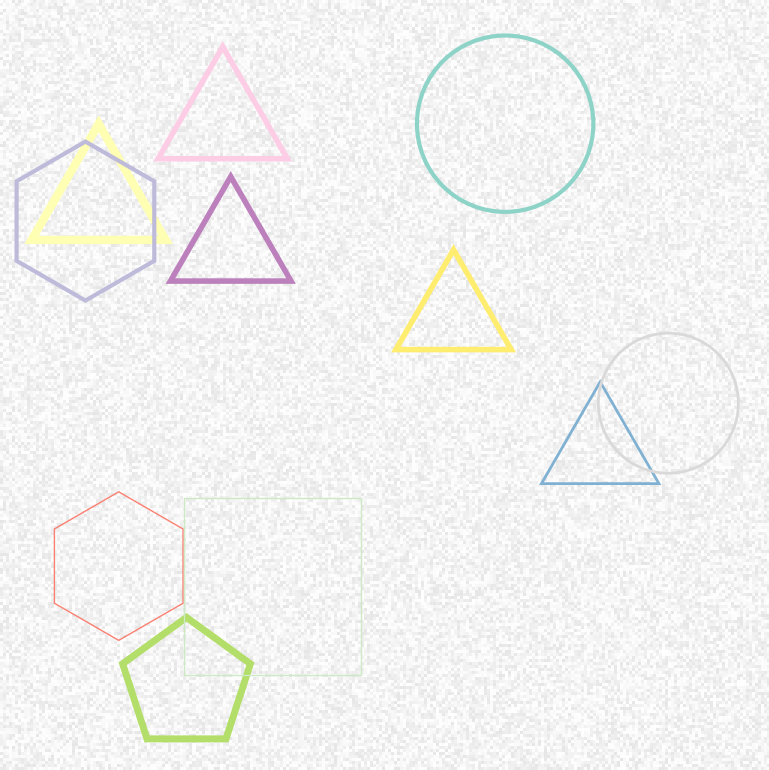[{"shape": "circle", "thickness": 1.5, "radius": 0.57, "center": [0.656, 0.839]}, {"shape": "triangle", "thickness": 3, "radius": 0.5, "center": [0.128, 0.739]}, {"shape": "hexagon", "thickness": 1.5, "radius": 0.52, "center": [0.111, 0.713]}, {"shape": "hexagon", "thickness": 0.5, "radius": 0.48, "center": [0.154, 0.265]}, {"shape": "triangle", "thickness": 1, "radius": 0.44, "center": [0.779, 0.416]}, {"shape": "pentagon", "thickness": 2.5, "radius": 0.44, "center": [0.242, 0.111]}, {"shape": "triangle", "thickness": 2, "radius": 0.48, "center": [0.289, 0.842]}, {"shape": "circle", "thickness": 1, "radius": 0.45, "center": [0.868, 0.476]}, {"shape": "triangle", "thickness": 2, "radius": 0.45, "center": [0.3, 0.68]}, {"shape": "square", "thickness": 0.5, "radius": 0.58, "center": [0.354, 0.238]}, {"shape": "triangle", "thickness": 2, "radius": 0.43, "center": [0.589, 0.589]}]